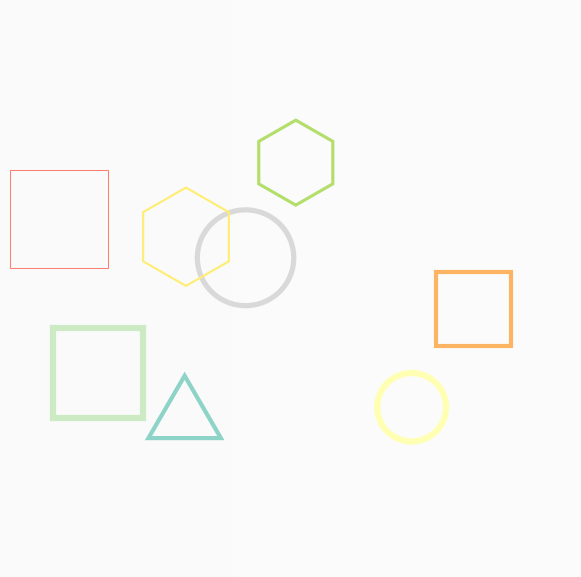[{"shape": "triangle", "thickness": 2, "radius": 0.36, "center": [0.318, 0.277]}, {"shape": "circle", "thickness": 3, "radius": 0.3, "center": [0.708, 0.294]}, {"shape": "square", "thickness": 0.5, "radius": 0.42, "center": [0.101, 0.62]}, {"shape": "square", "thickness": 2, "radius": 0.32, "center": [0.815, 0.464]}, {"shape": "hexagon", "thickness": 1.5, "radius": 0.37, "center": [0.509, 0.718]}, {"shape": "circle", "thickness": 2.5, "radius": 0.41, "center": [0.422, 0.553]}, {"shape": "square", "thickness": 3, "radius": 0.39, "center": [0.169, 0.353]}, {"shape": "hexagon", "thickness": 1, "radius": 0.43, "center": [0.32, 0.589]}]